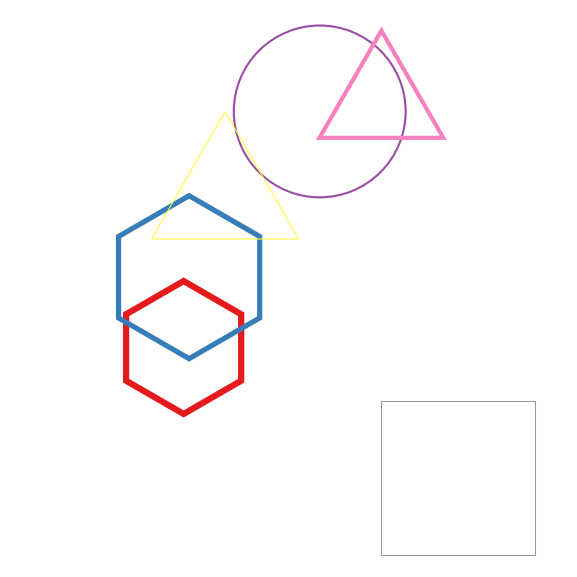[{"shape": "hexagon", "thickness": 3, "radius": 0.58, "center": [0.318, 0.397]}, {"shape": "hexagon", "thickness": 2.5, "radius": 0.71, "center": [0.327, 0.519]}, {"shape": "circle", "thickness": 1, "radius": 0.74, "center": [0.554, 0.806]}, {"shape": "triangle", "thickness": 0.5, "radius": 0.74, "center": [0.39, 0.659]}, {"shape": "triangle", "thickness": 2, "radius": 0.62, "center": [0.66, 0.822]}, {"shape": "square", "thickness": 0.5, "radius": 0.67, "center": [0.793, 0.171]}]